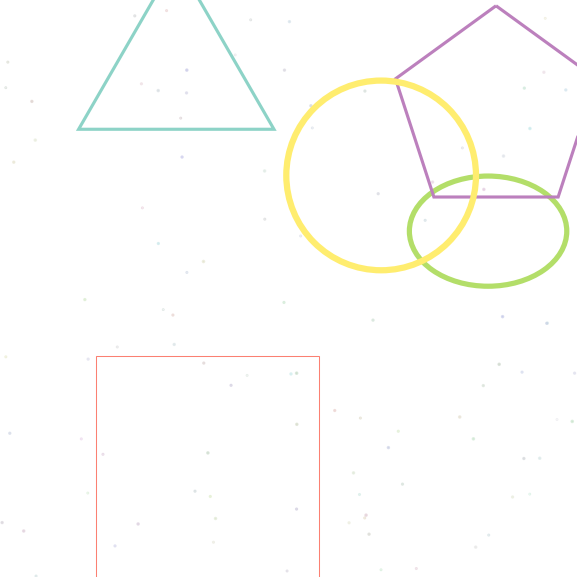[{"shape": "triangle", "thickness": 1.5, "radius": 0.98, "center": [0.305, 0.873]}, {"shape": "square", "thickness": 0.5, "radius": 0.97, "center": [0.359, 0.19]}, {"shape": "oval", "thickness": 2.5, "radius": 0.68, "center": [0.845, 0.599]}, {"shape": "pentagon", "thickness": 1.5, "radius": 0.92, "center": [0.859, 0.806]}, {"shape": "circle", "thickness": 3, "radius": 0.82, "center": [0.66, 0.695]}]